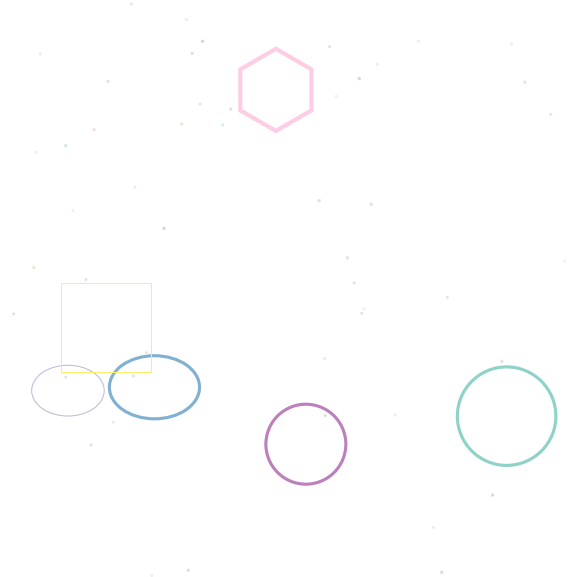[{"shape": "circle", "thickness": 1.5, "radius": 0.43, "center": [0.877, 0.279]}, {"shape": "oval", "thickness": 0.5, "radius": 0.31, "center": [0.118, 0.323]}, {"shape": "oval", "thickness": 1.5, "radius": 0.39, "center": [0.267, 0.329]}, {"shape": "hexagon", "thickness": 2, "radius": 0.36, "center": [0.478, 0.844]}, {"shape": "circle", "thickness": 1.5, "radius": 0.35, "center": [0.53, 0.23]}, {"shape": "square", "thickness": 0.5, "radius": 0.39, "center": [0.183, 0.432]}]